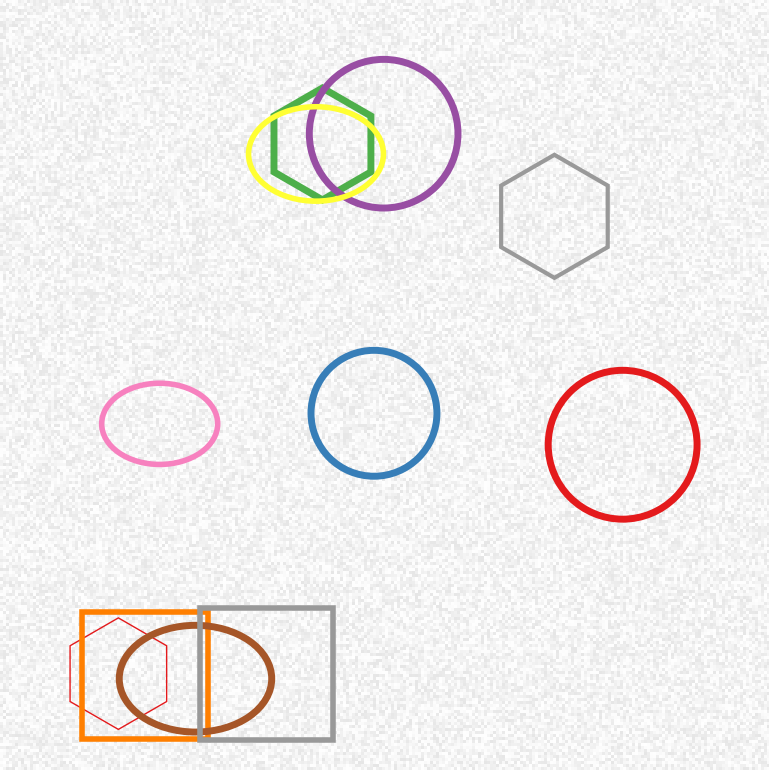[{"shape": "circle", "thickness": 2.5, "radius": 0.48, "center": [0.809, 0.422]}, {"shape": "hexagon", "thickness": 0.5, "radius": 0.36, "center": [0.154, 0.125]}, {"shape": "circle", "thickness": 2.5, "radius": 0.41, "center": [0.486, 0.463]}, {"shape": "hexagon", "thickness": 2.5, "radius": 0.36, "center": [0.419, 0.813]}, {"shape": "circle", "thickness": 2.5, "radius": 0.48, "center": [0.498, 0.826]}, {"shape": "square", "thickness": 2, "radius": 0.41, "center": [0.188, 0.123]}, {"shape": "oval", "thickness": 2, "radius": 0.44, "center": [0.41, 0.8]}, {"shape": "oval", "thickness": 2.5, "radius": 0.5, "center": [0.254, 0.119]}, {"shape": "oval", "thickness": 2, "radius": 0.38, "center": [0.207, 0.45]}, {"shape": "square", "thickness": 2, "radius": 0.43, "center": [0.346, 0.124]}, {"shape": "hexagon", "thickness": 1.5, "radius": 0.4, "center": [0.72, 0.719]}]